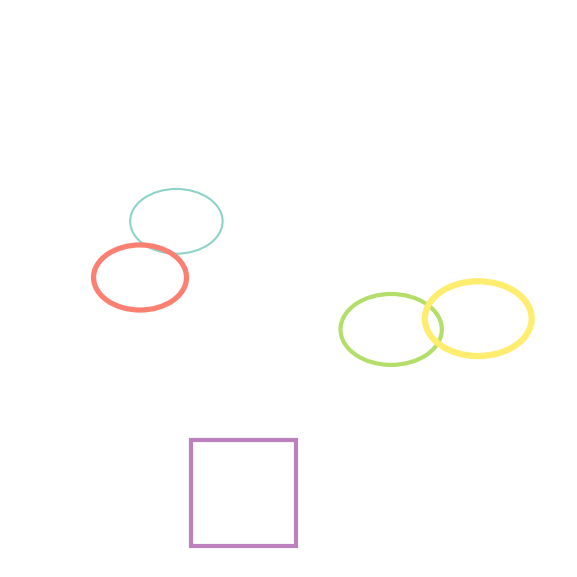[{"shape": "oval", "thickness": 1, "radius": 0.4, "center": [0.305, 0.616]}, {"shape": "oval", "thickness": 2.5, "radius": 0.4, "center": [0.242, 0.519]}, {"shape": "oval", "thickness": 2, "radius": 0.44, "center": [0.677, 0.429]}, {"shape": "square", "thickness": 2, "radius": 0.46, "center": [0.421, 0.145]}, {"shape": "oval", "thickness": 3, "radius": 0.46, "center": [0.828, 0.447]}]